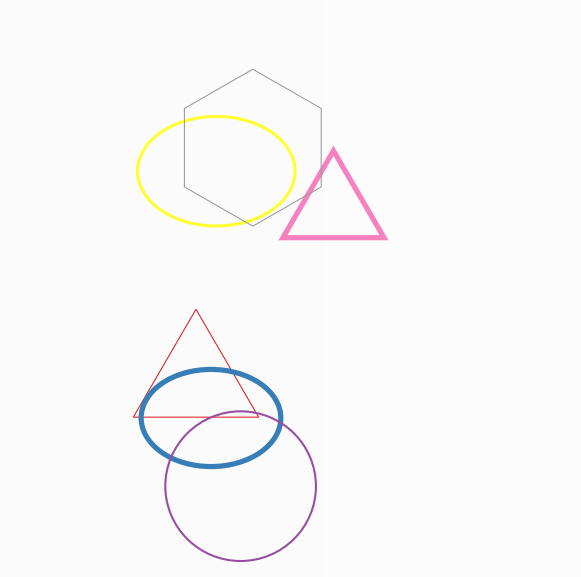[{"shape": "triangle", "thickness": 0.5, "radius": 0.62, "center": [0.337, 0.339]}, {"shape": "oval", "thickness": 2.5, "radius": 0.6, "center": [0.363, 0.275]}, {"shape": "circle", "thickness": 1, "radius": 0.65, "center": [0.414, 0.157]}, {"shape": "oval", "thickness": 1.5, "radius": 0.68, "center": [0.372, 0.703]}, {"shape": "triangle", "thickness": 2.5, "radius": 0.5, "center": [0.574, 0.638]}, {"shape": "hexagon", "thickness": 0.5, "radius": 0.68, "center": [0.435, 0.743]}]